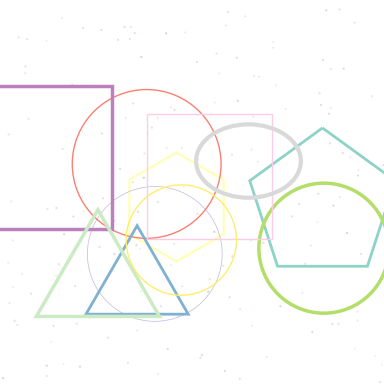[{"shape": "pentagon", "thickness": 2, "radius": 0.99, "center": [0.838, 0.469]}, {"shape": "hexagon", "thickness": 1.5, "radius": 0.71, "center": [0.459, 0.462]}, {"shape": "circle", "thickness": 0.5, "radius": 0.88, "center": [0.402, 0.34]}, {"shape": "circle", "thickness": 1, "radius": 0.97, "center": [0.381, 0.574]}, {"shape": "triangle", "thickness": 2, "radius": 0.77, "center": [0.356, 0.261]}, {"shape": "circle", "thickness": 2.5, "radius": 0.84, "center": [0.841, 0.355]}, {"shape": "square", "thickness": 1, "radius": 0.81, "center": [0.544, 0.542]}, {"shape": "oval", "thickness": 3, "radius": 0.68, "center": [0.645, 0.582]}, {"shape": "square", "thickness": 2.5, "radius": 0.93, "center": [0.105, 0.591]}, {"shape": "triangle", "thickness": 2.5, "radius": 0.92, "center": [0.254, 0.27]}, {"shape": "circle", "thickness": 1, "radius": 0.72, "center": [0.471, 0.377]}]